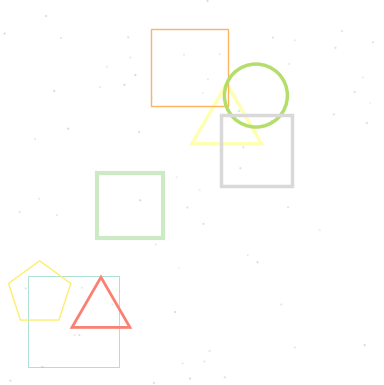[{"shape": "square", "thickness": 0.5, "radius": 0.59, "center": [0.191, 0.165]}, {"shape": "triangle", "thickness": 2.5, "radius": 0.52, "center": [0.589, 0.679]}, {"shape": "triangle", "thickness": 2, "radius": 0.43, "center": [0.262, 0.193]}, {"shape": "square", "thickness": 1, "radius": 0.5, "center": [0.493, 0.825]}, {"shape": "circle", "thickness": 2.5, "radius": 0.41, "center": [0.665, 0.752]}, {"shape": "square", "thickness": 2.5, "radius": 0.46, "center": [0.666, 0.61]}, {"shape": "square", "thickness": 3, "radius": 0.43, "center": [0.337, 0.466]}, {"shape": "pentagon", "thickness": 1, "radius": 0.43, "center": [0.103, 0.238]}]